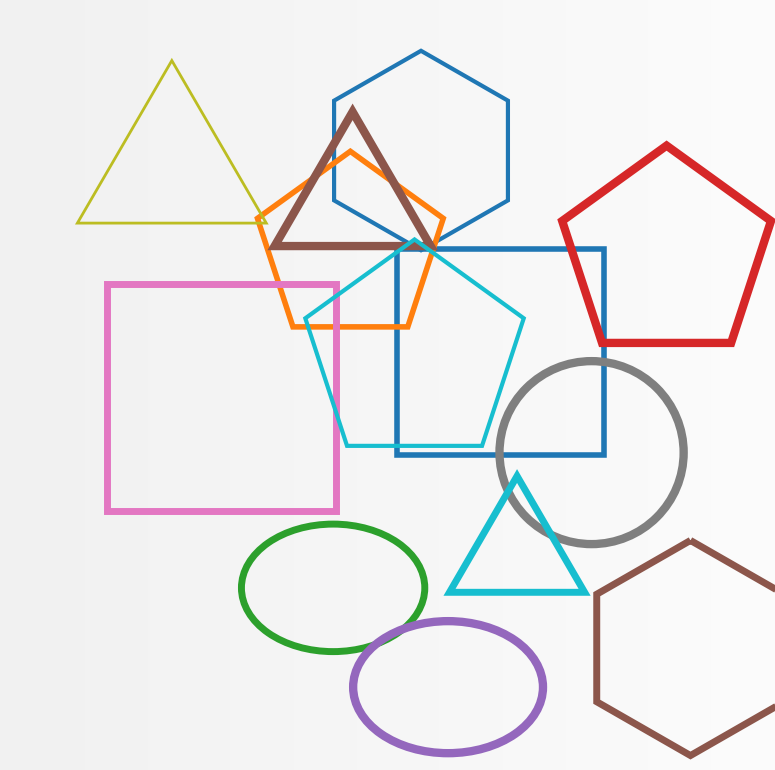[{"shape": "hexagon", "thickness": 1.5, "radius": 0.65, "center": [0.543, 0.805]}, {"shape": "square", "thickness": 2, "radius": 0.67, "center": [0.645, 0.543]}, {"shape": "pentagon", "thickness": 2, "radius": 0.63, "center": [0.452, 0.677]}, {"shape": "oval", "thickness": 2.5, "radius": 0.59, "center": [0.43, 0.237]}, {"shape": "pentagon", "thickness": 3, "radius": 0.71, "center": [0.86, 0.669]}, {"shape": "oval", "thickness": 3, "radius": 0.61, "center": [0.578, 0.108]}, {"shape": "hexagon", "thickness": 2.5, "radius": 0.7, "center": [0.891, 0.158]}, {"shape": "triangle", "thickness": 3, "radius": 0.58, "center": [0.455, 0.739]}, {"shape": "square", "thickness": 2.5, "radius": 0.74, "center": [0.286, 0.484]}, {"shape": "circle", "thickness": 3, "radius": 0.59, "center": [0.763, 0.412]}, {"shape": "triangle", "thickness": 1, "radius": 0.7, "center": [0.222, 0.781]}, {"shape": "triangle", "thickness": 2.5, "radius": 0.5, "center": [0.667, 0.281]}, {"shape": "pentagon", "thickness": 1.5, "radius": 0.74, "center": [0.535, 0.541]}]